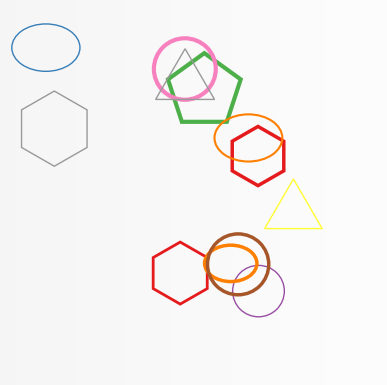[{"shape": "hexagon", "thickness": 2.5, "radius": 0.38, "center": [0.666, 0.595]}, {"shape": "hexagon", "thickness": 2, "radius": 0.4, "center": [0.465, 0.291]}, {"shape": "oval", "thickness": 1, "radius": 0.44, "center": [0.118, 0.876]}, {"shape": "pentagon", "thickness": 3, "radius": 0.49, "center": [0.527, 0.763]}, {"shape": "circle", "thickness": 1, "radius": 0.33, "center": [0.667, 0.244]}, {"shape": "oval", "thickness": 2.5, "radius": 0.34, "center": [0.595, 0.316]}, {"shape": "oval", "thickness": 1.5, "radius": 0.44, "center": [0.641, 0.642]}, {"shape": "triangle", "thickness": 1, "radius": 0.43, "center": [0.757, 0.449]}, {"shape": "circle", "thickness": 2.5, "radius": 0.4, "center": [0.614, 0.313]}, {"shape": "circle", "thickness": 3, "radius": 0.4, "center": [0.477, 0.821]}, {"shape": "triangle", "thickness": 1, "radius": 0.44, "center": [0.478, 0.786]}, {"shape": "hexagon", "thickness": 1, "radius": 0.49, "center": [0.14, 0.666]}]